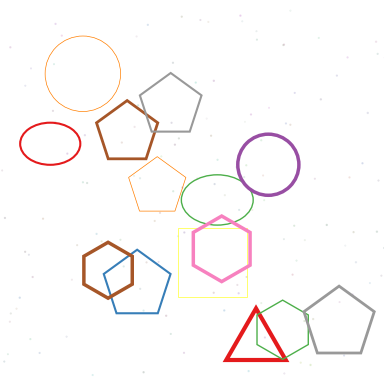[{"shape": "oval", "thickness": 1.5, "radius": 0.39, "center": [0.13, 0.627]}, {"shape": "triangle", "thickness": 3, "radius": 0.45, "center": [0.665, 0.11]}, {"shape": "pentagon", "thickness": 1.5, "radius": 0.46, "center": [0.356, 0.26]}, {"shape": "oval", "thickness": 1, "radius": 0.47, "center": [0.564, 0.481]}, {"shape": "hexagon", "thickness": 1, "radius": 0.38, "center": [0.734, 0.144]}, {"shape": "circle", "thickness": 2.5, "radius": 0.4, "center": [0.697, 0.572]}, {"shape": "pentagon", "thickness": 0.5, "radius": 0.39, "center": [0.408, 0.515]}, {"shape": "circle", "thickness": 0.5, "radius": 0.49, "center": [0.215, 0.808]}, {"shape": "square", "thickness": 0.5, "radius": 0.45, "center": [0.552, 0.318]}, {"shape": "hexagon", "thickness": 2.5, "radius": 0.36, "center": [0.281, 0.298]}, {"shape": "pentagon", "thickness": 2, "radius": 0.42, "center": [0.33, 0.655]}, {"shape": "hexagon", "thickness": 2.5, "radius": 0.43, "center": [0.576, 0.354]}, {"shape": "pentagon", "thickness": 2, "radius": 0.48, "center": [0.881, 0.161]}, {"shape": "pentagon", "thickness": 1.5, "radius": 0.42, "center": [0.443, 0.726]}]